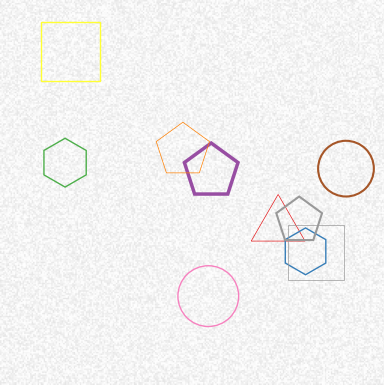[{"shape": "triangle", "thickness": 0.5, "radius": 0.4, "center": [0.722, 0.414]}, {"shape": "hexagon", "thickness": 1, "radius": 0.3, "center": [0.794, 0.347]}, {"shape": "hexagon", "thickness": 1, "radius": 0.32, "center": [0.169, 0.578]}, {"shape": "pentagon", "thickness": 2.5, "radius": 0.37, "center": [0.549, 0.555]}, {"shape": "pentagon", "thickness": 0.5, "radius": 0.36, "center": [0.475, 0.61]}, {"shape": "square", "thickness": 1, "radius": 0.39, "center": [0.183, 0.866]}, {"shape": "circle", "thickness": 1.5, "radius": 0.36, "center": [0.899, 0.562]}, {"shape": "circle", "thickness": 1, "radius": 0.39, "center": [0.541, 0.231]}, {"shape": "square", "thickness": 0.5, "radius": 0.36, "center": [0.821, 0.344]}, {"shape": "pentagon", "thickness": 1.5, "radius": 0.31, "center": [0.777, 0.427]}]